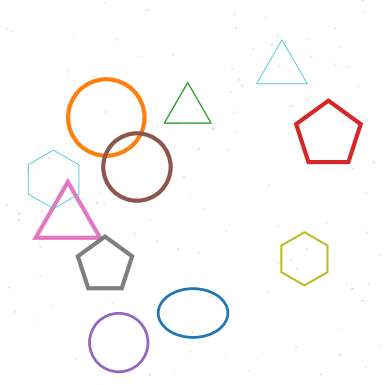[{"shape": "oval", "thickness": 2, "radius": 0.45, "center": [0.501, 0.187]}, {"shape": "circle", "thickness": 3, "radius": 0.5, "center": [0.276, 0.695]}, {"shape": "triangle", "thickness": 1, "radius": 0.35, "center": [0.488, 0.715]}, {"shape": "pentagon", "thickness": 3, "radius": 0.44, "center": [0.853, 0.65]}, {"shape": "circle", "thickness": 2, "radius": 0.38, "center": [0.308, 0.11]}, {"shape": "circle", "thickness": 3, "radius": 0.44, "center": [0.356, 0.566]}, {"shape": "triangle", "thickness": 3, "radius": 0.48, "center": [0.176, 0.431]}, {"shape": "pentagon", "thickness": 3, "radius": 0.37, "center": [0.273, 0.311]}, {"shape": "hexagon", "thickness": 1.5, "radius": 0.35, "center": [0.791, 0.328]}, {"shape": "triangle", "thickness": 0.5, "radius": 0.38, "center": [0.732, 0.82]}, {"shape": "hexagon", "thickness": 0.5, "radius": 0.38, "center": [0.139, 0.534]}]